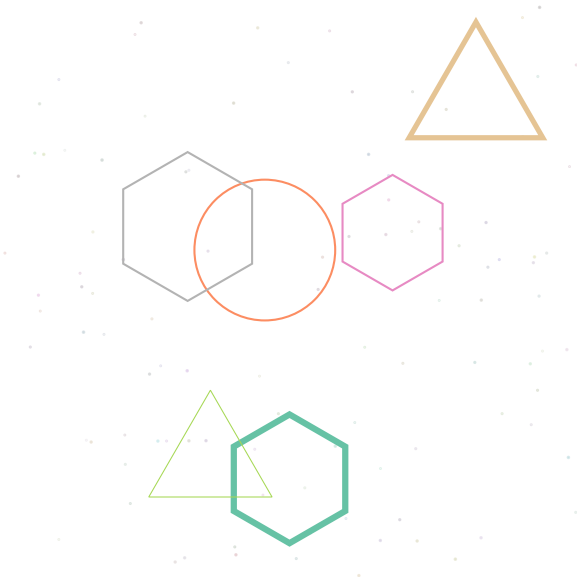[{"shape": "hexagon", "thickness": 3, "radius": 0.56, "center": [0.501, 0.17]}, {"shape": "circle", "thickness": 1, "radius": 0.61, "center": [0.459, 0.566]}, {"shape": "hexagon", "thickness": 1, "radius": 0.5, "center": [0.68, 0.596]}, {"shape": "triangle", "thickness": 0.5, "radius": 0.62, "center": [0.364, 0.2]}, {"shape": "triangle", "thickness": 2.5, "radius": 0.67, "center": [0.824, 0.827]}, {"shape": "hexagon", "thickness": 1, "radius": 0.64, "center": [0.325, 0.607]}]